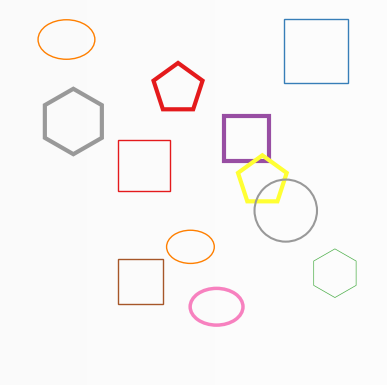[{"shape": "pentagon", "thickness": 3, "radius": 0.33, "center": [0.459, 0.77]}, {"shape": "square", "thickness": 1, "radius": 0.33, "center": [0.372, 0.569]}, {"shape": "square", "thickness": 1, "radius": 0.41, "center": [0.815, 0.868]}, {"shape": "hexagon", "thickness": 0.5, "radius": 0.32, "center": [0.864, 0.29]}, {"shape": "square", "thickness": 3, "radius": 0.29, "center": [0.637, 0.64]}, {"shape": "oval", "thickness": 1, "radius": 0.37, "center": [0.172, 0.897]}, {"shape": "oval", "thickness": 1, "radius": 0.31, "center": [0.491, 0.359]}, {"shape": "pentagon", "thickness": 3, "radius": 0.33, "center": [0.677, 0.531]}, {"shape": "square", "thickness": 1, "radius": 0.29, "center": [0.364, 0.268]}, {"shape": "oval", "thickness": 2.5, "radius": 0.34, "center": [0.559, 0.203]}, {"shape": "hexagon", "thickness": 3, "radius": 0.42, "center": [0.189, 0.684]}, {"shape": "circle", "thickness": 1.5, "radius": 0.4, "center": [0.737, 0.453]}]